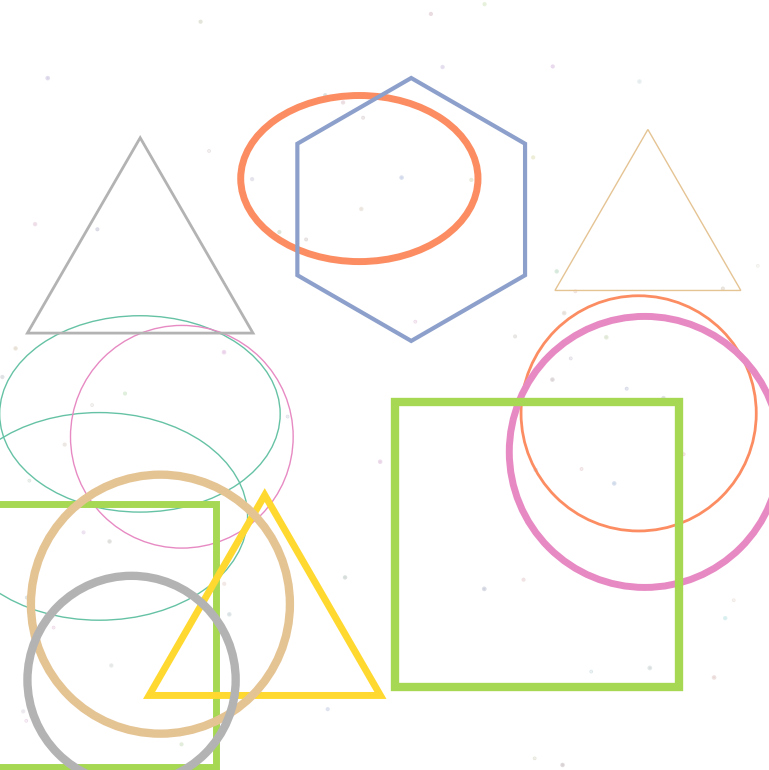[{"shape": "oval", "thickness": 0.5, "radius": 0.96, "center": [0.129, 0.329]}, {"shape": "oval", "thickness": 0.5, "radius": 0.91, "center": [0.182, 0.462]}, {"shape": "oval", "thickness": 2.5, "radius": 0.77, "center": [0.467, 0.768]}, {"shape": "circle", "thickness": 1, "radius": 0.76, "center": [0.829, 0.463]}, {"shape": "hexagon", "thickness": 1.5, "radius": 0.85, "center": [0.534, 0.728]}, {"shape": "circle", "thickness": 2.5, "radius": 0.88, "center": [0.837, 0.413]}, {"shape": "circle", "thickness": 0.5, "radius": 0.72, "center": [0.236, 0.433]}, {"shape": "square", "thickness": 2.5, "radius": 0.86, "center": [0.109, 0.175]}, {"shape": "square", "thickness": 3, "radius": 0.92, "center": [0.698, 0.293]}, {"shape": "triangle", "thickness": 2.5, "radius": 0.87, "center": [0.344, 0.184]}, {"shape": "triangle", "thickness": 0.5, "radius": 0.7, "center": [0.841, 0.692]}, {"shape": "circle", "thickness": 3, "radius": 0.84, "center": [0.208, 0.215]}, {"shape": "triangle", "thickness": 1, "radius": 0.85, "center": [0.182, 0.652]}, {"shape": "circle", "thickness": 3, "radius": 0.68, "center": [0.171, 0.117]}]